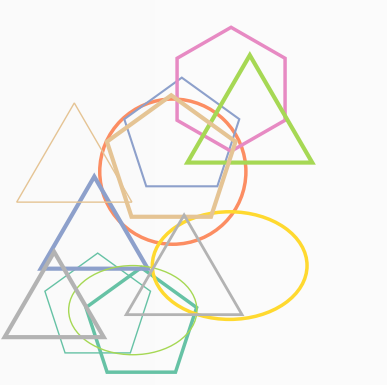[{"shape": "pentagon", "thickness": 2.5, "radius": 0.75, "center": [0.365, 0.155]}, {"shape": "pentagon", "thickness": 1, "radius": 0.72, "center": [0.252, 0.199]}, {"shape": "circle", "thickness": 2.5, "radius": 0.94, "center": [0.446, 0.554]}, {"shape": "triangle", "thickness": 3, "radius": 0.8, "center": [0.243, 0.382]}, {"shape": "pentagon", "thickness": 1.5, "radius": 0.78, "center": [0.469, 0.642]}, {"shape": "hexagon", "thickness": 2.5, "radius": 0.8, "center": [0.596, 0.768]}, {"shape": "triangle", "thickness": 3, "radius": 0.93, "center": [0.645, 0.671]}, {"shape": "oval", "thickness": 1, "radius": 0.83, "center": [0.343, 0.194]}, {"shape": "oval", "thickness": 2.5, "radius": 1.0, "center": [0.593, 0.31]}, {"shape": "pentagon", "thickness": 3, "radius": 0.87, "center": [0.442, 0.578]}, {"shape": "triangle", "thickness": 1, "radius": 0.86, "center": [0.192, 0.561]}, {"shape": "triangle", "thickness": 2, "radius": 0.86, "center": [0.475, 0.269]}, {"shape": "triangle", "thickness": 3, "radius": 0.74, "center": [0.14, 0.198]}]